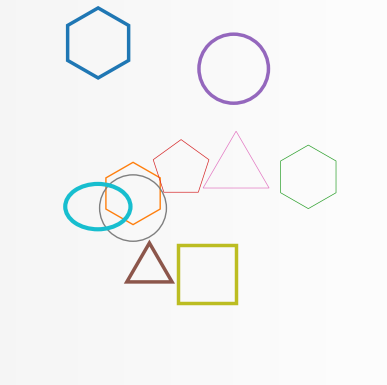[{"shape": "hexagon", "thickness": 2.5, "radius": 0.45, "center": [0.253, 0.888]}, {"shape": "hexagon", "thickness": 1, "radius": 0.4, "center": [0.343, 0.497]}, {"shape": "hexagon", "thickness": 0.5, "radius": 0.41, "center": [0.796, 0.541]}, {"shape": "pentagon", "thickness": 0.5, "radius": 0.38, "center": [0.467, 0.562]}, {"shape": "circle", "thickness": 2.5, "radius": 0.45, "center": [0.603, 0.822]}, {"shape": "triangle", "thickness": 2.5, "radius": 0.34, "center": [0.386, 0.301]}, {"shape": "triangle", "thickness": 0.5, "radius": 0.49, "center": [0.609, 0.561]}, {"shape": "circle", "thickness": 1, "radius": 0.43, "center": [0.343, 0.46]}, {"shape": "square", "thickness": 2.5, "radius": 0.37, "center": [0.534, 0.289]}, {"shape": "oval", "thickness": 3, "radius": 0.42, "center": [0.253, 0.463]}]